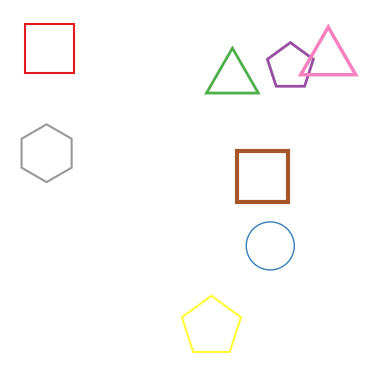[{"shape": "square", "thickness": 1.5, "radius": 0.32, "center": [0.128, 0.873]}, {"shape": "circle", "thickness": 1, "radius": 0.31, "center": [0.702, 0.361]}, {"shape": "triangle", "thickness": 2, "radius": 0.39, "center": [0.604, 0.797]}, {"shape": "pentagon", "thickness": 2, "radius": 0.31, "center": [0.754, 0.827]}, {"shape": "pentagon", "thickness": 1.5, "radius": 0.4, "center": [0.549, 0.151]}, {"shape": "square", "thickness": 3, "radius": 0.33, "center": [0.682, 0.542]}, {"shape": "triangle", "thickness": 2.5, "radius": 0.41, "center": [0.853, 0.847]}, {"shape": "hexagon", "thickness": 1.5, "radius": 0.38, "center": [0.121, 0.602]}]